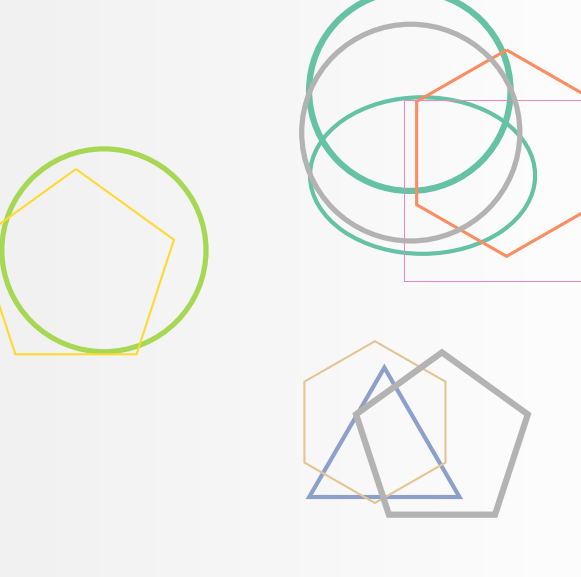[{"shape": "oval", "thickness": 2, "radius": 0.97, "center": [0.727, 0.695]}, {"shape": "circle", "thickness": 3, "radius": 0.87, "center": [0.705, 0.842]}, {"shape": "hexagon", "thickness": 1.5, "radius": 0.89, "center": [0.872, 0.734]}, {"shape": "triangle", "thickness": 2, "radius": 0.75, "center": [0.661, 0.213]}, {"shape": "square", "thickness": 0.5, "radius": 0.78, "center": [0.85, 0.669]}, {"shape": "circle", "thickness": 2.5, "radius": 0.88, "center": [0.179, 0.566]}, {"shape": "pentagon", "thickness": 1, "radius": 0.89, "center": [0.131, 0.529]}, {"shape": "hexagon", "thickness": 1, "radius": 0.7, "center": [0.645, 0.268]}, {"shape": "pentagon", "thickness": 3, "radius": 0.78, "center": [0.76, 0.234]}, {"shape": "circle", "thickness": 2.5, "radius": 0.94, "center": [0.707, 0.77]}]